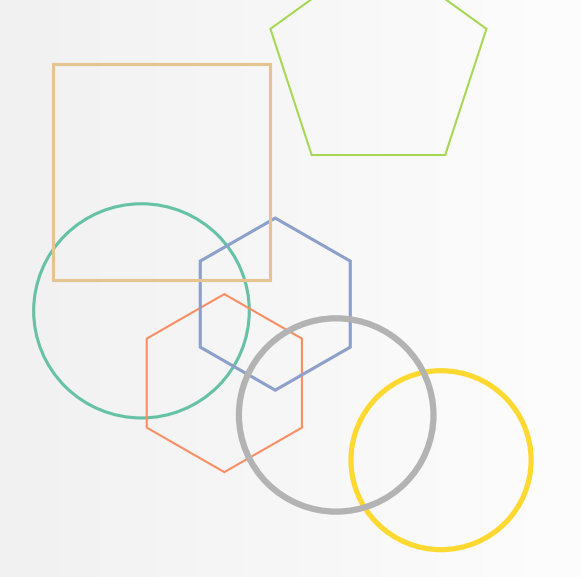[{"shape": "circle", "thickness": 1.5, "radius": 0.93, "center": [0.243, 0.461]}, {"shape": "hexagon", "thickness": 1, "radius": 0.77, "center": [0.386, 0.336]}, {"shape": "hexagon", "thickness": 1.5, "radius": 0.74, "center": [0.474, 0.473]}, {"shape": "pentagon", "thickness": 1, "radius": 0.98, "center": [0.651, 0.889]}, {"shape": "circle", "thickness": 2.5, "radius": 0.77, "center": [0.759, 0.202]}, {"shape": "square", "thickness": 1.5, "radius": 0.94, "center": [0.278, 0.702]}, {"shape": "circle", "thickness": 3, "radius": 0.84, "center": [0.578, 0.281]}]